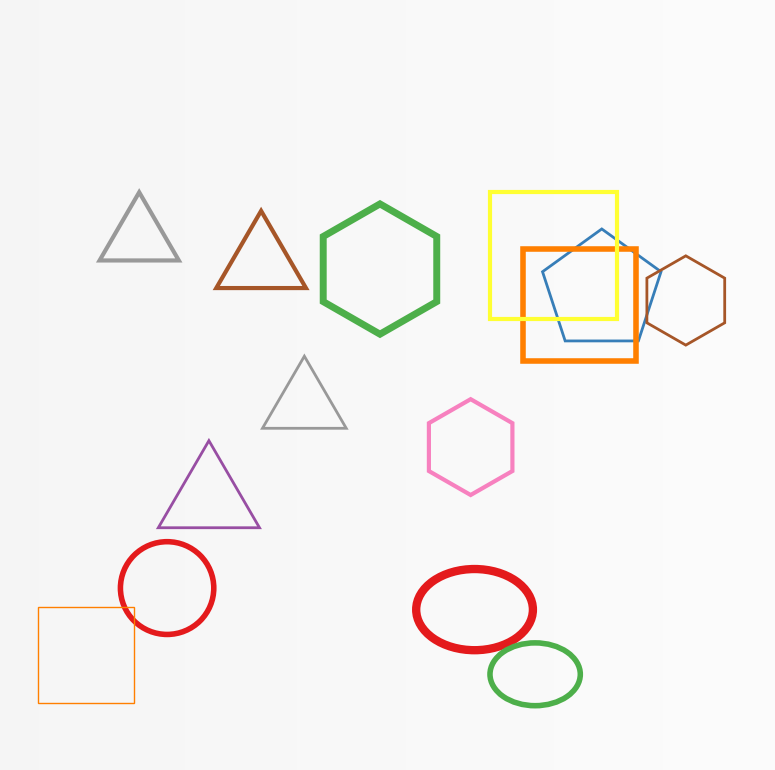[{"shape": "circle", "thickness": 2, "radius": 0.3, "center": [0.216, 0.236]}, {"shape": "oval", "thickness": 3, "radius": 0.38, "center": [0.612, 0.208]}, {"shape": "pentagon", "thickness": 1, "radius": 0.4, "center": [0.776, 0.622]}, {"shape": "hexagon", "thickness": 2.5, "radius": 0.42, "center": [0.49, 0.651]}, {"shape": "oval", "thickness": 2, "radius": 0.29, "center": [0.691, 0.124]}, {"shape": "triangle", "thickness": 1, "radius": 0.38, "center": [0.27, 0.352]}, {"shape": "square", "thickness": 0.5, "radius": 0.31, "center": [0.111, 0.149]}, {"shape": "square", "thickness": 2, "radius": 0.36, "center": [0.748, 0.604]}, {"shape": "square", "thickness": 1.5, "radius": 0.41, "center": [0.714, 0.668]}, {"shape": "triangle", "thickness": 1.5, "radius": 0.33, "center": [0.337, 0.659]}, {"shape": "hexagon", "thickness": 1, "radius": 0.29, "center": [0.885, 0.61]}, {"shape": "hexagon", "thickness": 1.5, "radius": 0.31, "center": [0.607, 0.419]}, {"shape": "triangle", "thickness": 1.5, "radius": 0.3, "center": [0.18, 0.691]}, {"shape": "triangle", "thickness": 1, "radius": 0.31, "center": [0.393, 0.475]}]